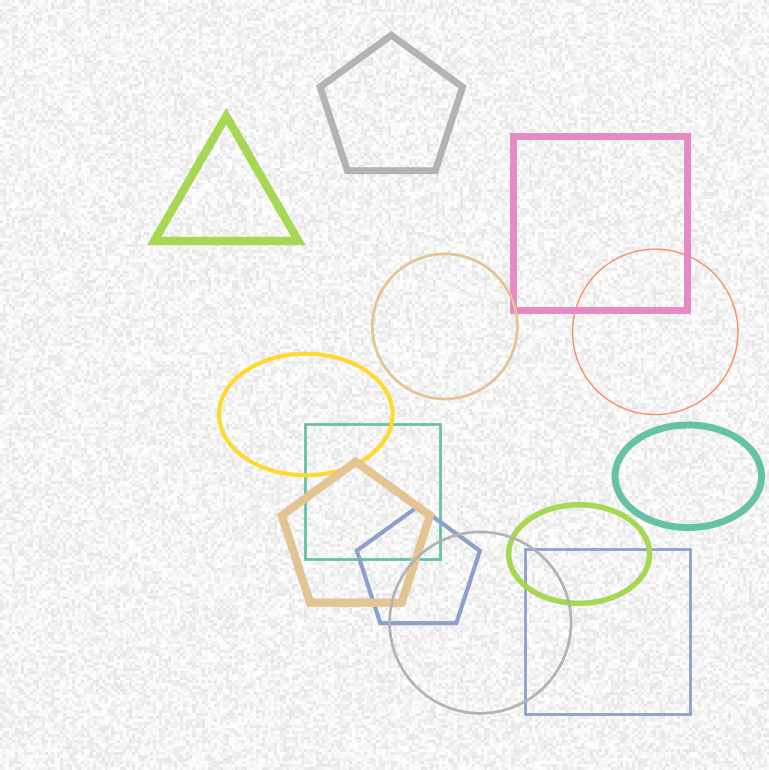[{"shape": "square", "thickness": 1, "radius": 0.44, "center": [0.483, 0.362]}, {"shape": "oval", "thickness": 2.5, "radius": 0.48, "center": [0.894, 0.381]}, {"shape": "circle", "thickness": 0.5, "radius": 0.54, "center": [0.851, 0.569]}, {"shape": "pentagon", "thickness": 1.5, "radius": 0.42, "center": [0.543, 0.259]}, {"shape": "square", "thickness": 1, "radius": 0.54, "center": [0.789, 0.18]}, {"shape": "square", "thickness": 2.5, "radius": 0.57, "center": [0.779, 0.71]}, {"shape": "triangle", "thickness": 3, "radius": 0.54, "center": [0.294, 0.741]}, {"shape": "oval", "thickness": 2, "radius": 0.46, "center": [0.752, 0.28]}, {"shape": "oval", "thickness": 1.5, "radius": 0.56, "center": [0.397, 0.462]}, {"shape": "circle", "thickness": 1, "radius": 0.47, "center": [0.578, 0.576]}, {"shape": "pentagon", "thickness": 3, "radius": 0.51, "center": [0.462, 0.299]}, {"shape": "circle", "thickness": 1, "radius": 0.59, "center": [0.624, 0.191]}, {"shape": "pentagon", "thickness": 2.5, "radius": 0.49, "center": [0.508, 0.857]}]